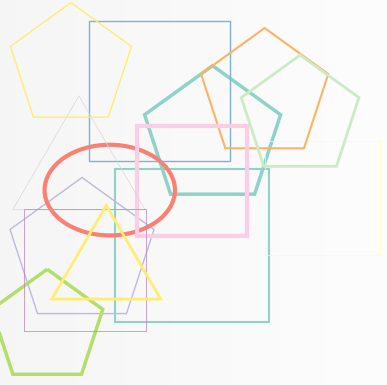[{"shape": "square", "thickness": 1.5, "radius": 0.99, "center": [0.495, 0.362]}, {"shape": "pentagon", "thickness": 2.5, "radius": 0.92, "center": [0.549, 0.645]}, {"shape": "square", "thickness": 0.5, "radius": 0.74, "center": [0.832, 0.486]}, {"shape": "pentagon", "thickness": 1, "radius": 0.98, "center": [0.212, 0.344]}, {"shape": "oval", "thickness": 3, "radius": 0.84, "center": [0.283, 0.506]}, {"shape": "square", "thickness": 1, "radius": 0.91, "center": [0.412, 0.764]}, {"shape": "pentagon", "thickness": 1.5, "radius": 0.86, "center": [0.683, 0.755]}, {"shape": "pentagon", "thickness": 2.5, "radius": 0.75, "center": [0.122, 0.15]}, {"shape": "square", "thickness": 3, "radius": 0.71, "center": [0.495, 0.531]}, {"shape": "triangle", "thickness": 0.5, "radius": 0.99, "center": [0.204, 0.554]}, {"shape": "square", "thickness": 0.5, "radius": 0.79, "center": [0.219, 0.299]}, {"shape": "pentagon", "thickness": 2, "radius": 0.8, "center": [0.775, 0.697]}, {"shape": "pentagon", "thickness": 1, "radius": 0.82, "center": [0.183, 0.829]}, {"shape": "triangle", "thickness": 2, "radius": 0.81, "center": [0.274, 0.304]}]